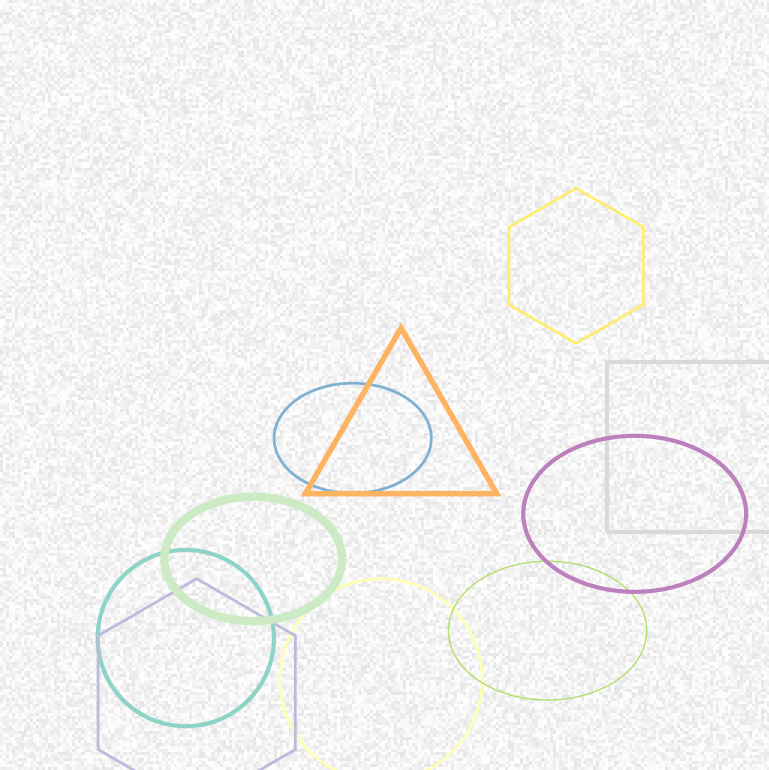[{"shape": "circle", "thickness": 1.5, "radius": 0.57, "center": [0.241, 0.171]}, {"shape": "circle", "thickness": 1, "radius": 0.66, "center": [0.495, 0.117]}, {"shape": "hexagon", "thickness": 1, "radius": 0.74, "center": [0.255, 0.101]}, {"shape": "oval", "thickness": 1, "radius": 0.51, "center": [0.458, 0.431]}, {"shape": "triangle", "thickness": 2, "radius": 0.72, "center": [0.521, 0.431]}, {"shape": "oval", "thickness": 0.5, "radius": 0.64, "center": [0.711, 0.181]}, {"shape": "square", "thickness": 1.5, "radius": 0.55, "center": [0.899, 0.42]}, {"shape": "oval", "thickness": 1.5, "radius": 0.72, "center": [0.824, 0.333]}, {"shape": "oval", "thickness": 3, "radius": 0.58, "center": [0.329, 0.274]}, {"shape": "hexagon", "thickness": 1, "radius": 0.5, "center": [0.748, 0.655]}]